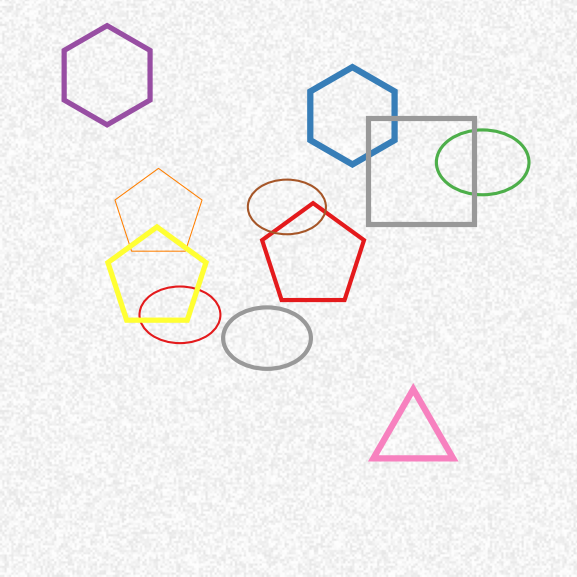[{"shape": "pentagon", "thickness": 2, "radius": 0.46, "center": [0.542, 0.555]}, {"shape": "oval", "thickness": 1, "radius": 0.35, "center": [0.312, 0.454]}, {"shape": "hexagon", "thickness": 3, "radius": 0.42, "center": [0.61, 0.799]}, {"shape": "oval", "thickness": 1.5, "radius": 0.4, "center": [0.836, 0.718]}, {"shape": "hexagon", "thickness": 2.5, "radius": 0.43, "center": [0.185, 0.869]}, {"shape": "pentagon", "thickness": 0.5, "radius": 0.4, "center": [0.274, 0.628]}, {"shape": "pentagon", "thickness": 2.5, "radius": 0.45, "center": [0.272, 0.517]}, {"shape": "oval", "thickness": 1, "radius": 0.34, "center": [0.497, 0.641]}, {"shape": "triangle", "thickness": 3, "radius": 0.4, "center": [0.716, 0.245]}, {"shape": "square", "thickness": 2.5, "radius": 0.46, "center": [0.729, 0.703]}, {"shape": "oval", "thickness": 2, "radius": 0.38, "center": [0.462, 0.414]}]